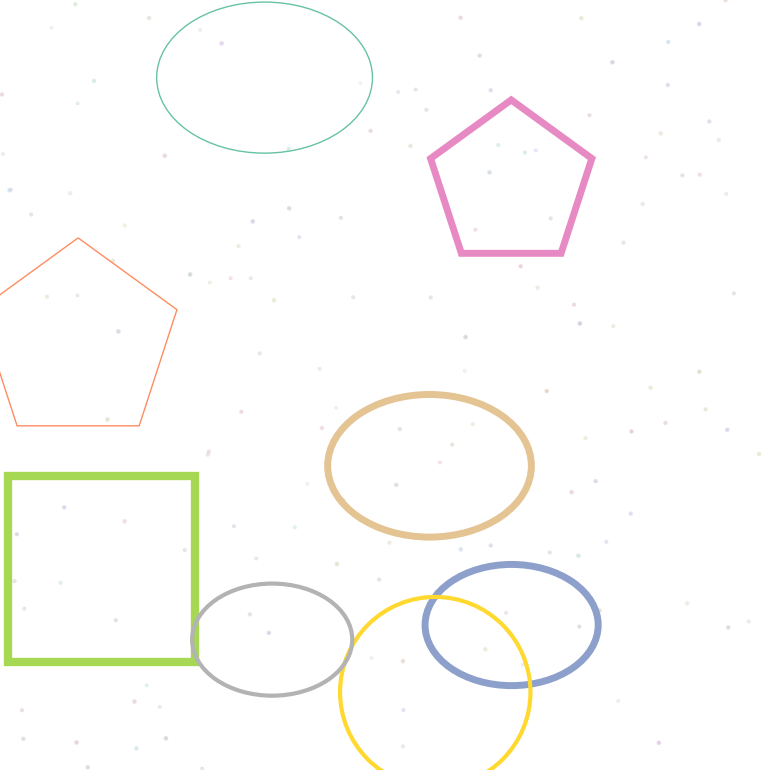[{"shape": "oval", "thickness": 0.5, "radius": 0.7, "center": [0.344, 0.899]}, {"shape": "pentagon", "thickness": 0.5, "radius": 0.67, "center": [0.101, 0.556]}, {"shape": "oval", "thickness": 2.5, "radius": 0.56, "center": [0.664, 0.188]}, {"shape": "pentagon", "thickness": 2.5, "radius": 0.55, "center": [0.664, 0.76]}, {"shape": "square", "thickness": 3, "radius": 0.61, "center": [0.132, 0.261]}, {"shape": "circle", "thickness": 1.5, "radius": 0.62, "center": [0.565, 0.101]}, {"shape": "oval", "thickness": 2.5, "radius": 0.66, "center": [0.558, 0.395]}, {"shape": "oval", "thickness": 1.5, "radius": 0.52, "center": [0.353, 0.169]}]